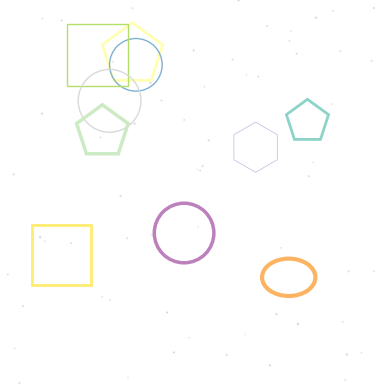[{"shape": "pentagon", "thickness": 2, "radius": 0.29, "center": [0.799, 0.684]}, {"shape": "pentagon", "thickness": 2, "radius": 0.41, "center": [0.344, 0.858]}, {"shape": "hexagon", "thickness": 0.5, "radius": 0.33, "center": [0.664, 0.618]}, {"shape": "circle", "thickness": 1, "radius": 0.34, "center": [0.353, 0.832]}, {"shape": "oval", "thickness": 3, "radius": 0.35, "center": [0.75, 0.28]}, {"shape": "square", "thickness": 1, "radius": 0.4, "center": [0.253, 0.856]}, {"shape": "circle", "thickness": 1, "radius": 0.41, "center": [0.285, 0.738]}, {"shape": "circle", "thickness": 2.5, "radius": 0.39, "center": [0.478, 0.395]}, {"shape": "pentagon", "thickness": 2.5, "radius": 0.35, "center": [0.266, 0.657]}, {"shape": "square", "thickness": 2, "radius": 0.38, "center": [0.16, 0.337]}]